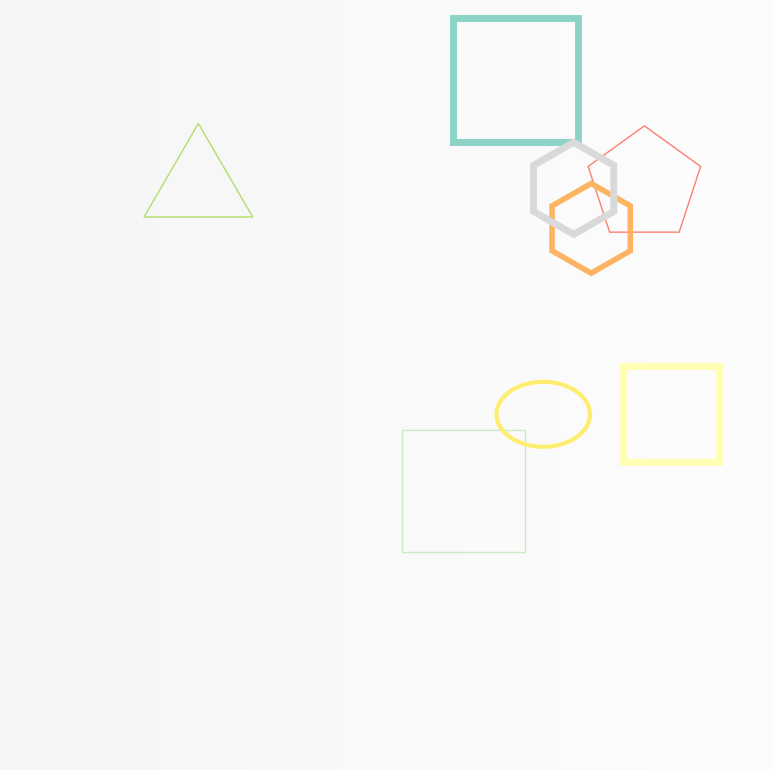[{"shape": "square", "thickness": 2.5, "radius": 0.4, "center": [0.666, 0.896]}, {"shape": "square", "thickness": 2.5, "radius": 0.31, "center": [0.865, 0.463]}, {"shape": "pentagon", "thickness": 0.5, "radius": 0.38, "center": [0.831, 0.76]}, {"shape": "hexagon", "thickness": 2, "radius": 0.29, "center": [0.763, 0.703]}, {"shape": "triangle", "thickness": 0.5, "radius": 0.41, "center": [0.256, 0.759]}, {"shape": "hexagon", "thickness": 2.5, "radius": 0.3, "center": [0.74, 0.755]}, {"shape": "square", "thickness": 0.5, "radius": 0.4, "center": [0.598, 0.362]}, {"shape": "oval", "thickness": 1.5, "radius": 0.3, "center": [0.701, 0.462]}]